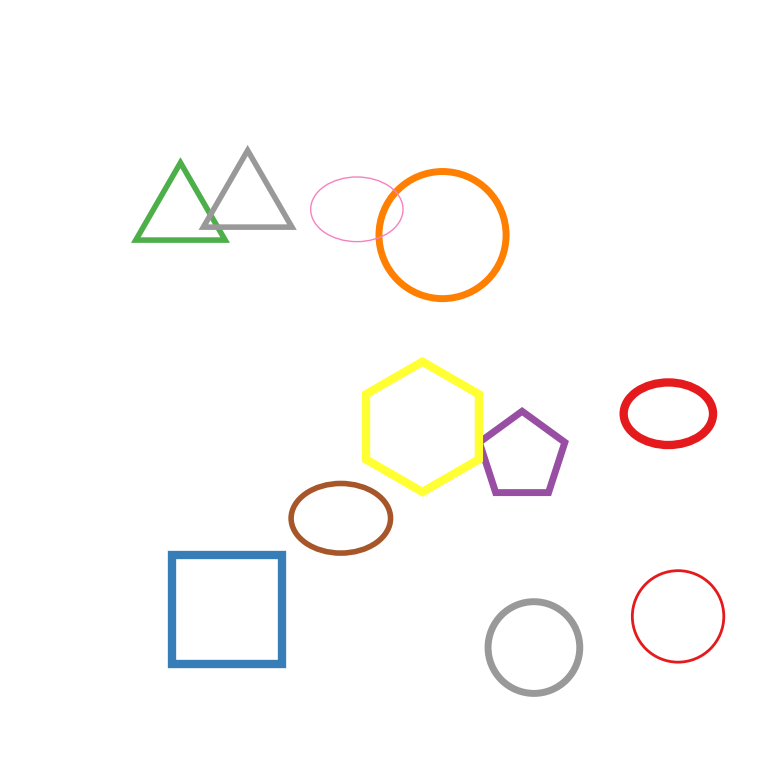[{"shape": "oval", "thickness": 3, "radius": 0.29, "center": [0.868, 0.463]}, {"shape": "circle", "thickness": 1, "radius": 0.3, "center": [0.881, 0.199]}, {"shape": "square", "thickness": 3, "radius": 0.36, "center": [0.295, 0.209]}, {"shape": "triangle", "thickness": 2, "radius": 0.33, "center": [0.234, 0.722]}, {"shape": "pentagon", "thickness": 2.5, "radius": 0.29, "center": [0.678, 0.407]}, {"shape": "circle", "thickness": 2.5, "radius": 0.41, "center": [0.575, 0.695]}, {"shape": "hexagon", "thickness": 3, "radius": 0.42, "center": [0.549, 0.446]}, {"shape": "oval", "thickness": 2, "radius": 0.32, "center": [0.443, 0.327]}, {"shape": "oval", "thickness": 0.5, "radius": 0.3, "center": [0.463, 0.728]}, {"shape": "circle", "thickness": 2.5, "radius": 0.3, "center": [0.693, 0.159]}, {"shape": "triangle", "thickness": 2, "radius": 0.33, "center": [0.322, 0.738]}]